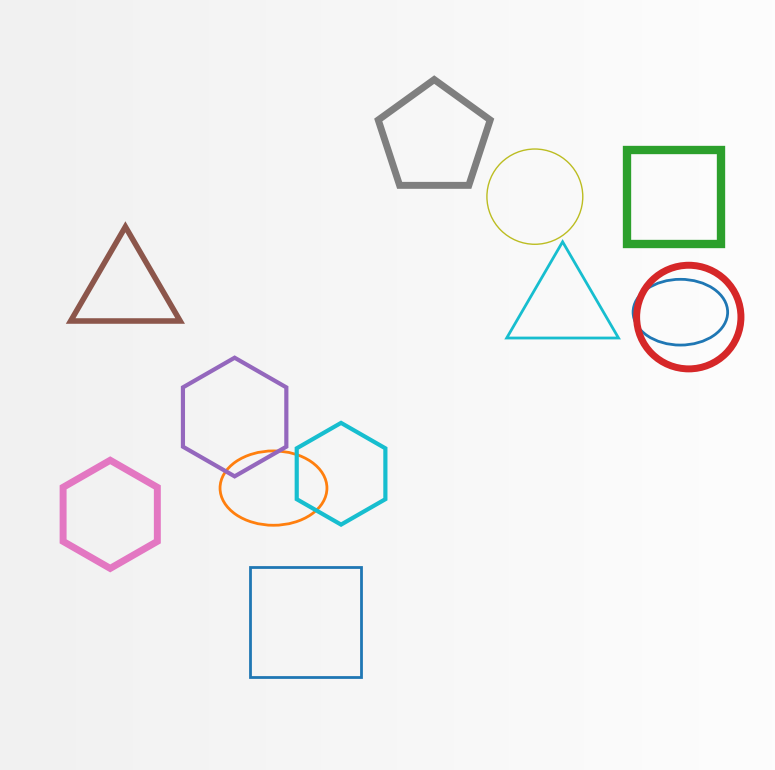[{"shape": "square", "thickness": 1, "radius": 0.36, "center": [0.395, 0.193]}, {"shape": "oval", "thickness": 1, "radius": 0.3, "center": [0.878, 0.595]}, {"shape": "oval", "thickness": 1, "radius": 0.34, "center": [0.353, 0.366]}, {"shape": "square", "thickness": 3, "radius": 0.31, "center": [0.87, 0.744]}, {"shape": "circle", "thickness": 2.5, "radius": 0.34, "center": [0.889, 0.588]}, {"shape": "hexagon", "thickness": 1.5, "radius": 0.39, "center": [0.303, 0.458]}, {"shape": "triangle", "thickness": 2, "radius": 0.41, "center": [0.162, 0.624]}, {"shape": "hexagon", "thickness": 2.5, "radius": 0.35, "center": [0.142, 0.332]}, {"shape": "pentagon", "thickness": 2.5, "radius": 0.38, "center": [0.56, 0.821]}, {"shape": "circle", "thickness": 0.5, "radius": 0.31, "center": [0.69, 0.745]}, {"shape": "hexagon", "thickness": 1.5, "radius": 0.33, "center": [0.44, 0.385]}, {"shape": "triangle", "thickness": 1, "radius": 0.42, "center": [0.726, 0.603]}]